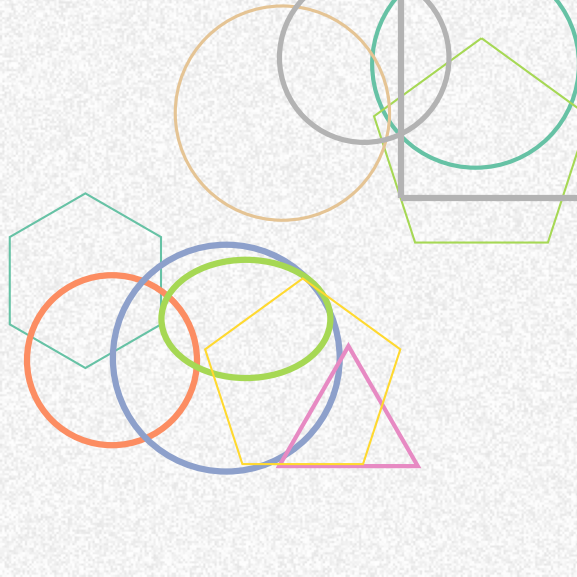[{"shape": "circle", "thickness": 2, "radius": 0.9, "center": [0.823, 0.888]}, {"shape": "hexagon", "thickness": 1, "radius": 0.76, "center": [0.148, 0.513]}, {"shape": "circle", "thickness": 3, "radius": 0.74, "center": [0.194, 0.375]}, {"shape": "circle", "thickness": 3, "radius": 0.98, "center": [0.392, 0.379]}, {"shape": "triangle", "thickness": 2, "radius": 0.69, "center": [0.603, 0.261]}, {"shape": "pentagon", "thickness": 1, "radius": 0.98, "center": [0.834, 0.737]}, {"shape": "oval", "thickness": 3, "radius": 0.73, "center": [0.426, 0.447]}, {"shape": "pentagon", "thickness": 1, "radius": 0.89, "center": [0.524, 0.339]}, {"shape": "circle", "thickness": 1.5, "radius": 0.93, "center": [0.489, 0.803]}, {"shape": "square", "thickness": 3, "radius": 0.88, "center": [0.871, 0.833]}, {"shape": "circle", "thickness": 2.5, "radius": 0.73, "center": [0.631, 0.899]}]